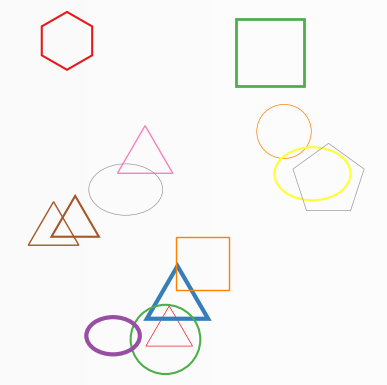[{"shape": "triangle", "thickness": 0.5, "radius": 0.35, "center": [0.437, 0.136]}, {"shape": "hexagon", "thickness": 1.5, "radius": 0.38, "center": [0.173, 0.894]}, {"shape": "triangle", "thickness": 3, "radius": 0.46, "center": [0.458, 0.218]}, {"shape": "square", "thickness": 2, "radius": 0.43, "center": [0.697, 0.863]}, {"shape": "circle", "thickness": 1.5, "radius": 0.45, "center": [0.427, 0.118]}, {"shape": "oval", "thickness": 3, "radius": 0.35, "center": [0.292, 0.128]}, {"shape": "square", "thickness": 1, "radius": 0.34, "center": [0.522, 0.315]}, {"shape": "circle", "thickness": 0.5, "radius": 0.35, "center": [0.733, 0.659]}, {"shape": "oval", "thickness": 1.5, "radius": 0.49, "center": [0.806, 0.549]}, {"shape": "triangle", "thickness": 1, "radius": 0.38, "center": [0.138, 0.401]}, {"shape": "triangle", "thickness": 1.5, "radius": 0.35, "center": [0.194, 0.42]}, {"shape": "triangle", "thickness": 1, "radius": 0.41, "center": [0.374, 0.591]}, {"shape": "pentagon", "thickness": 0.5, "radius": 0.48, "center": [0.848, 0.531]}, {"shape": "oval", "thickness": 0.5, "radius": 0.48, "center": [0.324, 0.508]}]